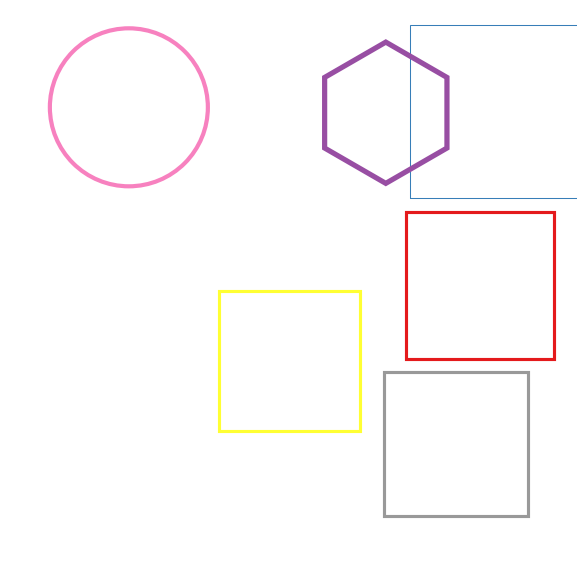[{"shape": "square", "thickness": 1.5, "radius": 0.64, "center": [0.832, 0.505]}, {"shape": "square", "thickness": 0.5, "radius": 0.75, "center": [0.859, 0.806]}, {"shape": "hexagon", "thickness": 2.5, "radius": 0.61, "center": [0.668, 0.804]}, {"shape": "square", "thickness": 1.5, "radius": 0.61, "center": [0.501, 0.374]}, {"shape": "circle", "thickness": 2, "radius": 0.68, "center": [0.223, 0.813]}, {"shape": "square", "thickness": 1.5, "radius": 0.62, "center": [0.79, 0.23]}]